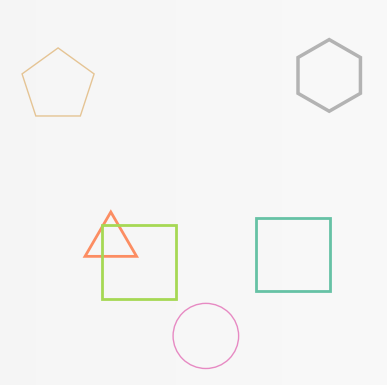[{"shape": "square", "thickness": 2, "radius": 0.47, "center": [0.756, 0.339]}, {"shape": "triangle", "thickness": 2, "radius": 0.38, "center": [0.286, 0.373]}, {"shape": "circle", "thickness": 1, "radius": 0.42, "center": [0.531, 0.127]}, {"shape": "square", "thickness": 2, "radius": 0.48, "center": [0.36, 0.319]}, {"shape": "pentagon", "thickness": 1, "radius": 0.49, "center": [0.15, 0.778]}, {"shape": "hexagon", "thickness": 2.5, "radius": 0.47, "center": [0.85, 0.804]}]